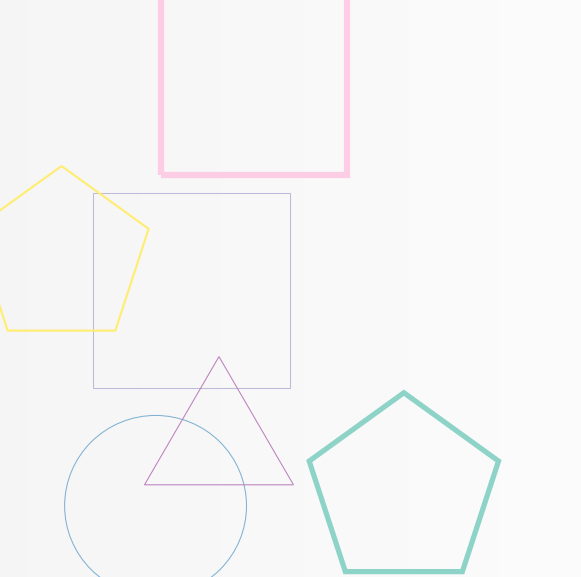[{"shape": "pentagon", "thickness": 2.5, "radius": 0.86, "center": [0.695, 0.148]}, {"shape": "square", "thickness": 0.5, "radius": 0.85, "center": [0.329, 0.496]}, {"shape": "circle", "thickness": 0.5, "radius": 0.78, "center": [0.268, 0.123]}, {"shape": "square", "thickness": 3, "radius": 0.8, "center": [0.437, 0.855]}, {"shape": "triangle", "thickness": 0.5, "radius": 0.74, "center": [0.377, 0.234]}, {"shape": "pentagon", "thickness": 1, "radius": 0.79, "center": [0.106, 0.554]}]